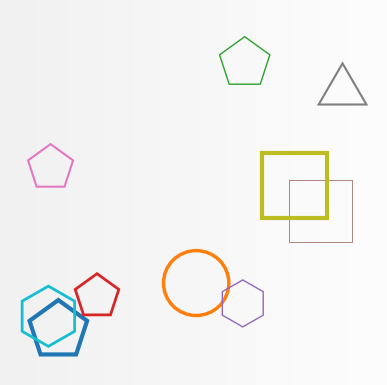[{"shape": "pentagon", "thickness": 3, "radius": 0.39, "center": [0.15, 0.143]}, {"shape": "circle", "thickness": 2.5, "radius": 0.42, "center": [0.506, 0.265]}, {"shape": "pentagon", "thickness": 1, "radius": 0.34, "center": [0.631, 0.836]}, {"shape": "pentagon", "thickness": 2, "radius": 0.3, "center": [0.25, 0.23]}, {"shape": "hexagon", "thickness": 1, "radius": 0.3, "center": [0.626, 0.212]}, {"shape": "square", "thickness": 0.5, "radius": 0.41, "center": [0.827, 0.452]}, {"shape": "pentagon", "thickness": 1.5, "radius": 0.31, "center": [0.131, 0.565]}, {"shape": "triangle", "thickness": 1.5, "radius": 0.36, "center": [0.884, 0.764]}, {"shape": "square", "thickness": 3, "radius": 0.42, "center": [0.76, 0.518]}, {"shape": "hexagon", "thickness": 2, "radius": 0.39, "center": [0.125, 0.179]}]